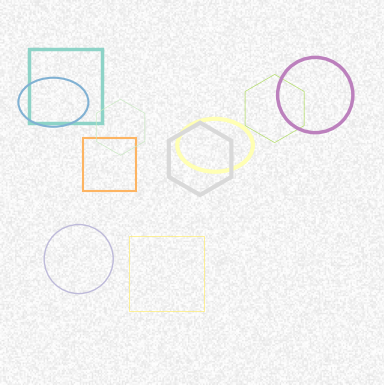[{"shape": "square", "thickness": 2.5, "radius": 0.48, "center": [0.17, 0.777]}, {"shape": "oval", "thickness": 3, "radius": 0.49, "center": [0.559, 0.623]}, {"shape": "circle", "thickness": 1, "radius": 0.45, "center": [0.204, 0.327]}, {"shape": "oval", "thickness": 1.5, "radius": 0.45, "center": [0.139, 0.734]}, {"shape": "square", "thickness": 1.5, "radius": 0.35, "center": [0.284, 0.572]}, {"shape": "hexagon", "thickness": 0.5, "radius": 0.44, "center": [0.713, 0.718]}, {"shape": "hexagon", "thickness": 3, "radius": 0.47, "center": [0.52, 0.587]}, {"shape": "circle", "thickness": 2.5, "radius": 0.49, "center": [0.819, 0.753]}, {"shape": "hexagon", "thickness": 0.5, "radius": 0.36, "center": [0.313, 0.669]}, {"shape": "square", "thickness": 0.5, "radius": 0.49, "center": [0.433, 0.289]}]